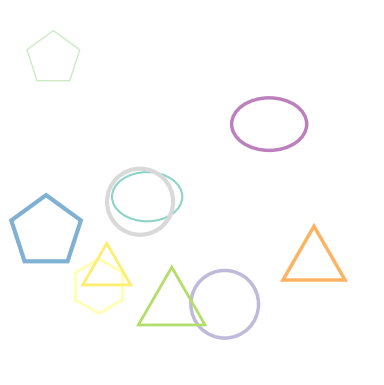[{"shape": "oval", "thickness": 1.5, "radius": 0.46, "center": [0.382, 0.489]}, {"shape": "hexagon", "thickness": 2, "radius": 0.35, "center": [0.257, 0.256]}, {"shape": "circle", "thickness": 2.5, "radius": 0.44, "center": [0.584, 0.21]}, {"shape": "pentagon", "thickness": 3, "radius": 0.48, "center": [0.12, 0.398]}, {"shape": "triangle", "thickness": 2.5, "radius": 0.47, "center": [0.816, 0.319]}, {"shape": "triangle", "thickness": 2, "radius": 0.5, "center": [0.446, 0.206]}, {"shape": "circle", "thickness": 3, "radius": 0.43, "center": [0.364, 0.476]}, {"shape": "oval", "thickness": 2.5, "radius": 0.49, "center": [0.699, 0.678]}, {"shape": "pentagon", "thickness": 1, "radius": 0.36, "center": [0.139, 0.849]}, {"shape": "triangle", "thickness": 2, "radius": 0.36, "center": [0.277, 0.296]}]